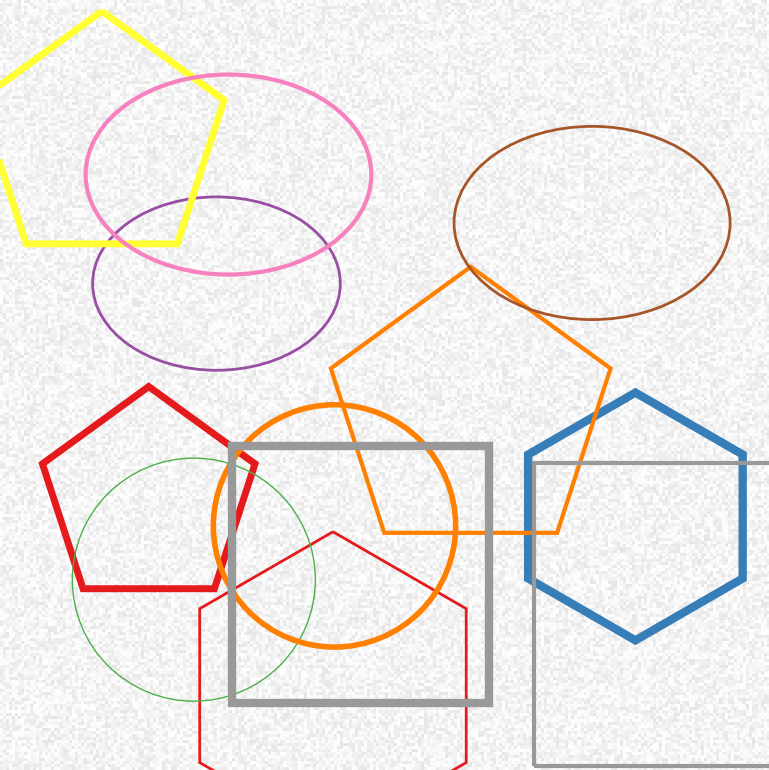[{"shape": "pentagon", "thickness": 2.5, "radius": 0.73, "center": [0.193, 0.353]}, {"shape": "hexagon", "thickness": 1, "radius": 1.0, "center": [0.432, 0.11]}, {"shape": "hexagon", "thickness": 3, "radius": 0.8, "center": [0.825, 0.329]}, {"shape": "circle", "thickness": 0.5, "radius": 0.79, "center": [0.252, 0.247]}, {"shape": "oval", "thickness": 1, "radius": 0.8, "center": [0.281, 0.632]}, {"shape": "pentagon", "thickness": 1.5, "radius": 0.95, "center": [0.611, 0.463]}, {"shape": "circle", "thickness": 2, "radius": 0.79, "center": [0.434, 0.317]}, {"shape": "pentagon", "thickness": 2.5, "radius": 0.83, "center": [0.132, 0.818]}, {"shape": "oval", "thickness": 1, "radius": 0.9, "center": [0.769, 0.71]}, {"shape": "oval", "thickness": 1.5, "radius": 0.93, "center": [0.297, 0.773]}, {"shape": "square", "thickness": 1.5, "radius": 0.98, "center": [0.89, 0.202]}, {"shape": "square", "thickness": 3, "radius": 0.83, "center": [0.468, 0.253]}]